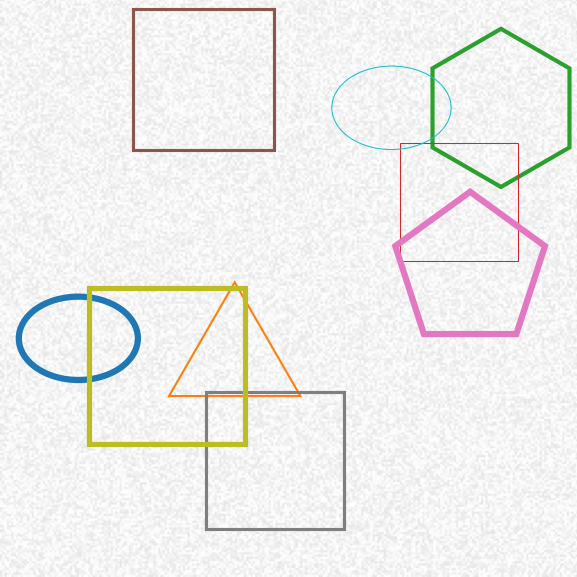[{"shape": "oval", "thickness": 3, "radius": 0.52, "center": [0.136, 0.413]}, {"shape": "triangle", "thickness": 1, "radius": 0.66, "center": [0.406, 0.379]}, {"shape": "hexagon", "thickness": 2, "radius": 0.68, "center": [0.868, 0.812]}, {"shape": "square", "thickness": 0.5, "radius": 0.51, "center": [0.795, 0.65]}, {"shape": "square", "thickness": 1.5, "radius": 0.61, "center": [0.352, 0.861]}, {"shape": "pentagon", "thickness": 3, "radius": 0.68, "center": [0.814, 0.531]}, {"shape": "square", "thickness": 1.5, "radius": 0.59, "center": [0.476, 0.202]}, {"shape": "square", "thickness": 2.5, "radius": 0.67, "center": [0.289, 0.366]}, {"shape": "oval", "thickness": 0.5, "radius": 0.52, "center": [0.678, 0.812]}]